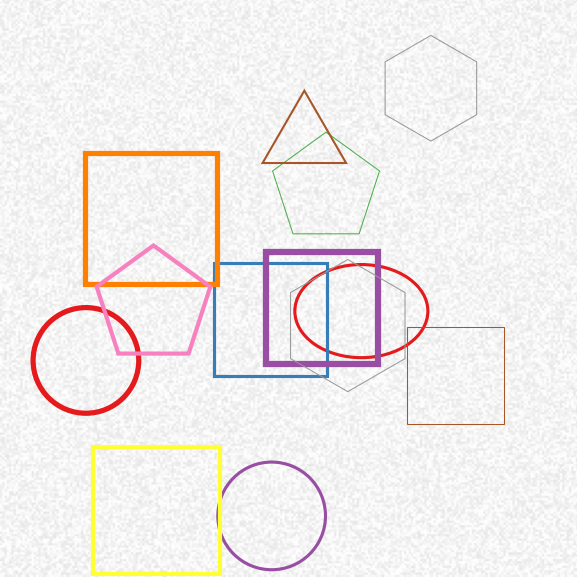[{"shape": "circle", "thickness": 2.5, "radius": 0.46, "center": [0.149, 0.375]}, {"shape": "oval", "thickness": 1.5, "radius": 0.58, "center": [0.626, 0.46]}, {"shape": "square", "thickness": 1.5, "radius": 0.49, "center": [0.468, 0.446]}, {"shape": "pentagon", "thickness": 0.5, "radius": 0.49, "center": [0.565, 0.673]}, {"shape": "square", "thickness": 3, "radius": 0.48, "center": [0.558, 0.466]}, {"shape": "circle", "thickness": 1.5, "radius": 0.47, "center": [0.47, 0.106]}, {"shape": "square", "thickness": 2.5, "radius": 0.57, "center": [0.261, 0.621]}, {"shape": "square", "thickness": 2, "radius": 0.55, "center": [0.271, 0.115]}, {"shape": "triangle", "thickness": 1, "radius": 0.42, "center": [0.527, 0.759]}, {"shape": "square", "thickness": 0.5, "radius": 0.42, "center": [0.789, 0.349]}, {"shape": "pentagon", "thickness": 2, "radius": 0.52, "center": [0.266, 0.471]}, {"shape": "hexagon", "thickness": 0.5, "radius": 0.46, "center": [0.746, 0.846]}, {"shape": "hexagon", "thickness": 0.5, "radius": 0.57, "center": [0.602, 0.435]}]